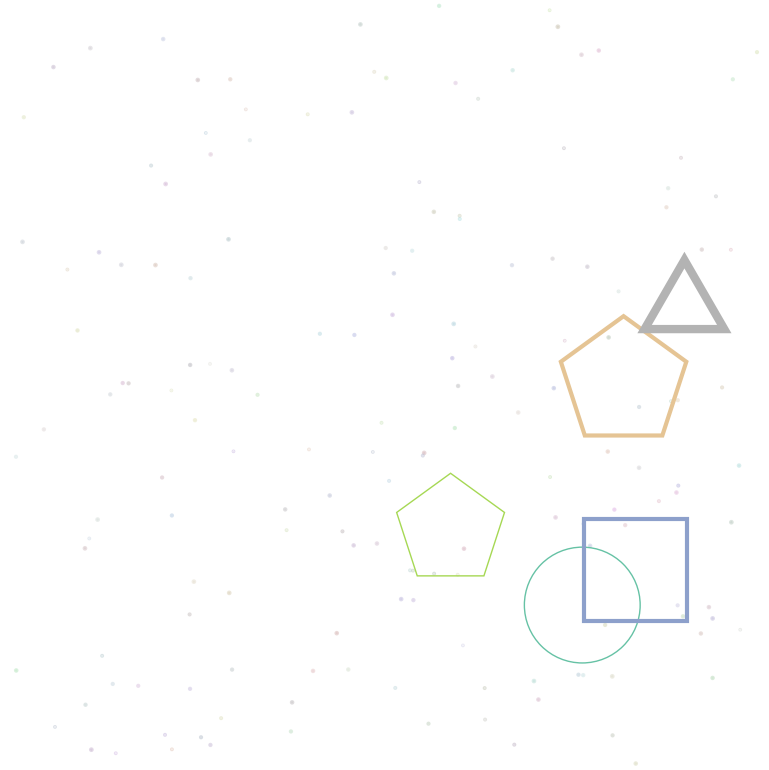[{"shape": "circle", "thickness": 0.5, "radius": 0.38, "center": [0.756, 0.214]}, {"shape": "square", "thickness": 1.5, "radius": 0.33, "center": [0.825, 0.26]}, {"shape": "pentagon", "thickness": 0.5, "radius": 0.37, "center": [0.585, 0.312]}, {"shape": "pentagon", "thickness": 1.5, "radius": 0.43, "center": [0.81, 0.504]}, {"shape": "triangle", "thickness": 3, "radius": 0.3, "center": [0.889, 0.602]}]